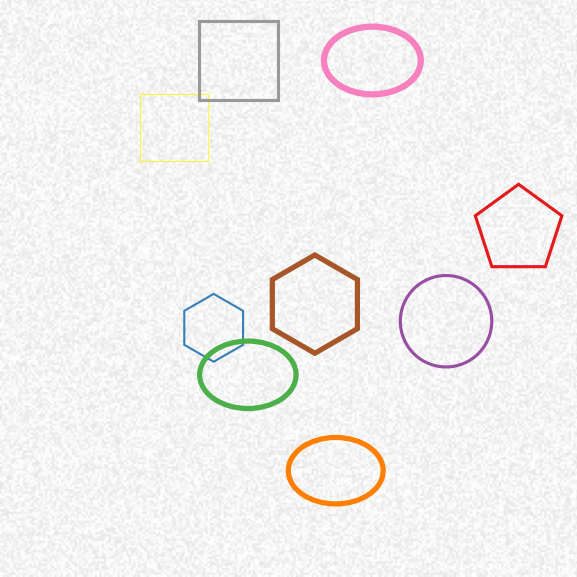[{"shape": "pentagon", "thickness": 1.5, "radius": 0.39, "center": [0.898, 0.601]}, {"shape": "hexagon", "thickness": 1, "radius": 0.29, "center": [0.37, 0.431]}, {"shape": "oval", "thickness": 2.5, "radius": 0.42, "center": [0.429, 0.35]}, {"shape": "circle", "thickness": 1.5, "radius": 0.4, "center": [0.772, 0.443]}, {"shape": "oval", "thickness": 2.5, "radius": 0.41, "center": [0.581, 0.184]}, {"shape": "square", "thickness": 0.5, "radius": 0.29, "center": [0.301, 0.778]}, {"shape": "hexagon", "thickness": 2.5, "radius": 0.43, "center": [0.545, 0.473]}, {"shape": "oval", "thickness": 3, "radius": 0.42, "center": [0.645, 0.894]}, {"shape": "square", "thickness": 1.5, "radius": 0.34, "center": [0.413, 0.894]}]